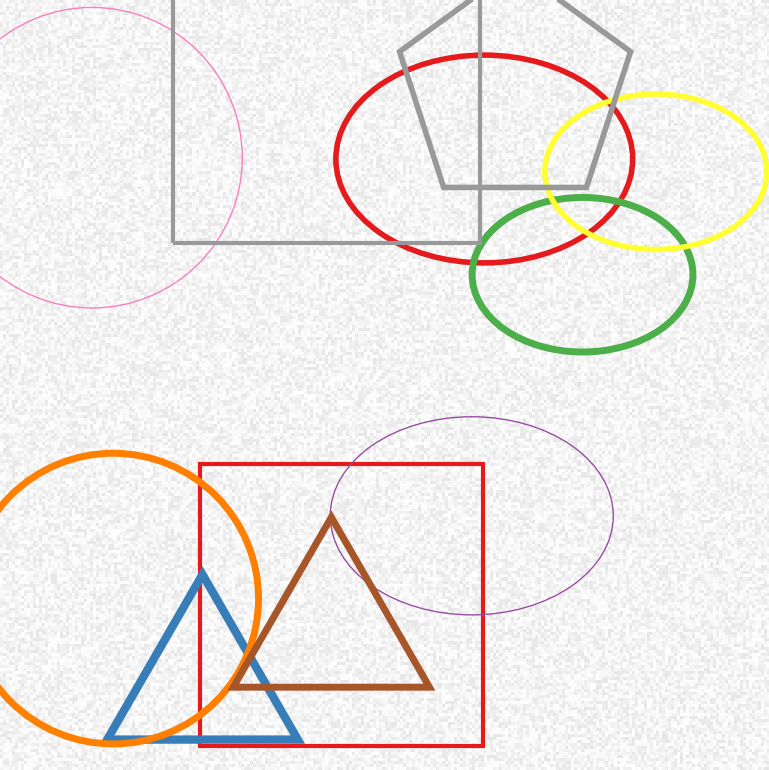[{"shape": "square", "thickness": 1.5, "radius": 0.92, "center": [0.443, 0.214]}, {"shape": "oval", "thickness": 2, "radius": 0.96, "center": [0.629, 0.794]}, {"shape": "triangle", "thickness": 3, "radius": 0.71, "center": [0.263, 0.111]}, {"shape": "oval", "thickness": 2.5, "radius": 0.72, "center": [0.757, 0.643]}, {"shape": "oval", "thickness": 0.5, "radius": 0.92, "center": [0.613, 0.33]}, {"shape": "circle", "thickness": 2.5, "radius": 0.94, "center": [0.147, 0.223]}, {"shape": "oval", "thickness": 2, "radius": 0.72, "center": [0.852, 0.777]}, {"shape": "triangle", "thickness": 2.5, "radius": 0.74, "center": [0.43, 0.181]}, {"shape": "circle", "thickness": 0.5, "radius": 0.98, "center": [0.12, 0.795]}, {"shape": "pentagon", "thickness": 2, "radius": 0.79, "center": [0.669, 0.884]}, {"shape": "square", "thickness": 1.5, "radius": 1.0, "center": [0.423, 0.883]}]